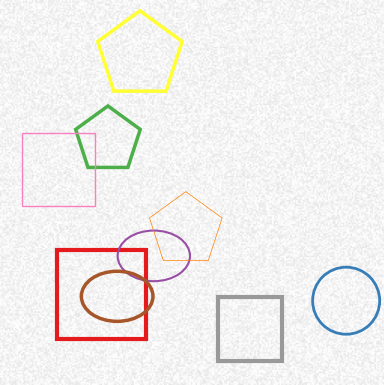[{"shape": "square", "thickness": 3, "radius": 0.58, "center": [0.264, 0.235]}, {"shape": "circle", "thickness": 2, "radius": 0.44, "center": [0.899, 0.219]}, {"shape": "pentagon", "thickness": 2.5, "radius": 0.44, "center": [0.28, 0.637]}, {"shape": "oval", "thickness": 1.5, "radius": 0.47, "center": [0.399, 0.335]}, {"shape": "pentagon", "thickness": 0.5, "radius": 0.5, "center": [0.483, 0.403]}, {"shape": "pentagon", "thickness": 2.5, "radius": 0.58, "center": [0.364, 0.857]}, {"shape": "oval", "thickness": 2.5, "radius": 0.46, "center": [0.304, 0.23]}, {"shape": "square", "thickness": 1, "radius": 0.48, "center": [0.152, 0.56]}, {"shape": "square", "thickness": 3, "radius": 0.41, "center": [0.65, 0.146]}]